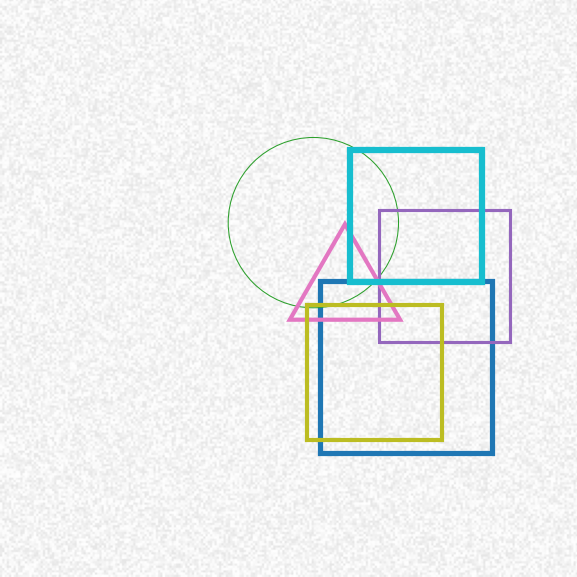[{"shape": "square", "thickness": 2.5, "radius": 0.74, "center": [0.702, 0.364]}, {"shape": "circle", "thickness": 0.5, "radius": 0.74, "center": [0.543, 0.614]}, {"shape": "square", "thickness": 1.5, "radius": 0.57, "center": [0.77, 0.521]}, {"shape": "triangle", "thickness": 2, "radius": 0.55, "center": [0.597, 0.501]}, {"shape": "square", "thickness": 2, "radius": 0.59, "center": [0.649, 0.355]}, {"shape": "square", "thickness": 3, "radius": 0.57, "center": [0.72, 0.625]}]